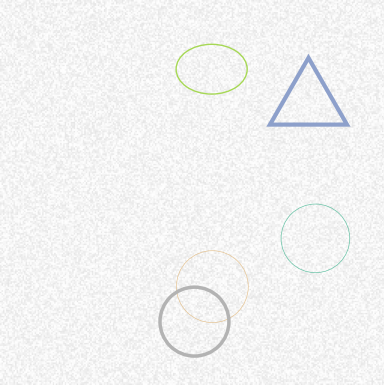[{"shape": "circle", "thickness": 0.5, "radius": 0.45, "center": [0.819, 0.381]}, {"shape": "triangle", "thickness": 3, "radius": 0.58, "center": [0.801, 0.734]}, {"shape": "oval", "thickness": 1, "radius": 0.46, "center": [0.55, 0.82]}, {"shape": "circle", "thickness": 0.5, "radius": 0.47, "center": [0.552, 0.255]}, {"shape": "circle", "thickness": 2.5, "radius": 0.45, "center": [0.505, 0.165]}]